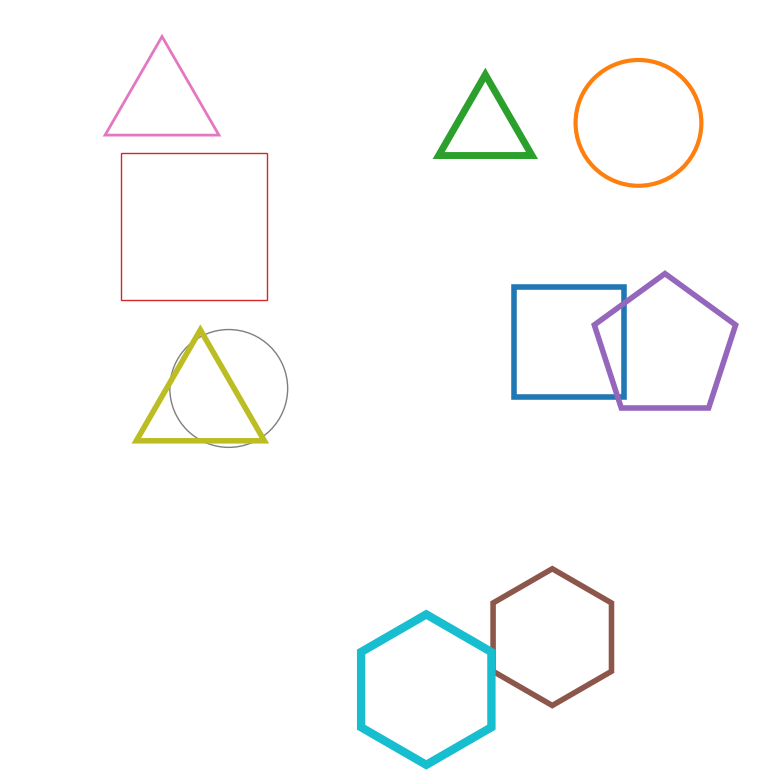[{"shape": "square", "thickness": 2, "radius": 0.36, "center": [0.739, 0.556]}, {"shape": "circle", "thickness": 1.5, "radius": 0.41, "center": [0.829, 0.84]}, {"shape": "triangle", "thickness": 2.5, "radius": 0.35, "center": [0.63, 0.833]}, {"shape": "square", "thickness": 0.5, "radius": 0.47, "center": [0.252, 0.706]}, {"shape": "pentagon", "thickness": 2, "radius": 0.48, "center": [0.864, 0.548]}, {"shape": "hexagon", "thickness": 2, "radius": 0.44, "center": [0.717, 0.173]}, {"shape": "triangle", "thickness": 1, "radius": 0.43, "center": [0.21, 0.867]}, {"shape": "circle", "thickness": 0.5, "radius": 0.38, "center": [0.297, 0.496]}, {"shape": "triangle", "thickness": 2, "radius": 0.48, "center": [0.26, 0.476]}, {"shape": "hexagon", "thickness": 3, "radius": 0.49, "center": [0.554, 0.104]}]